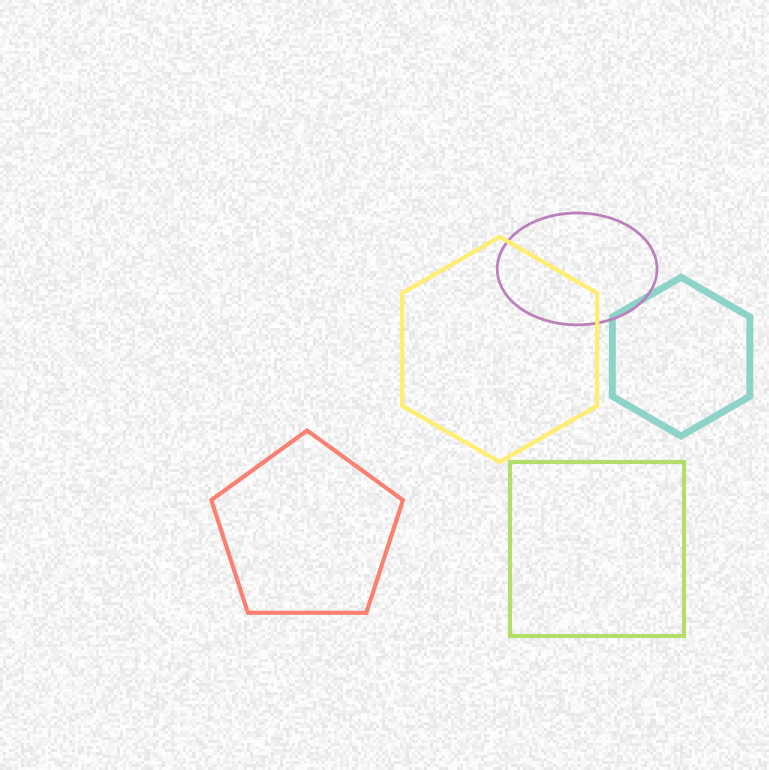[{"shape": "hexagon", "thickness": 2.5, "radius": 0.52, "center": [0.885, 0.537]}, {"shape": "pentagon", "thickness": 1.5, "radius": 0.65, "center": [0.399, 0.31]}, {"shape": "square", "thickness": 1.5, "radius": 0.56, "center": [0.776, 0.287]}, {"shape": "oval", "thickness": 1, "radius": 0.52, "center": [0.75, 0.651]}, {"shape": "hexagon", "thickness": 1.5, "radius": 0.73, "center": [0.649, 0.546]}]